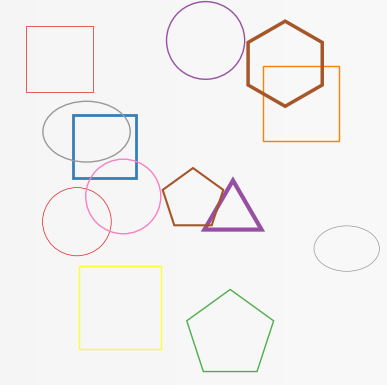[{"shape": "circle", "thickness": 0.5, "radius": 0.44, "center": [0.199, 0.424]}, {"shape": "square", "thickness": 0.5, "radius": 0.43, "center": [0.153, 0.846]}, {"shape": "square", "thickness": 2, "radius": 0.41, "center": [0.27, 0.62]}, {"shape": "pentagon", "thickness": 1, "radius": 0.59, "center": [0.594, 0.13]}, {"shape": "circle", "thickness": 1, "radius": 0.5, "center": [0.531, 0.895]}, {"shape": "triangle", "thickness": 3, "radius": 0.43, "center": [0.601, 0.446]}, {"shape": "square", "thickness": 1, "radius": 0.49, "center": [0.777, 0.731]}, {"shape": "square", "thickness": 1, "radius": 0.53, "center": [0.31, 0.202]}, {"shape": "hexagon", "thickness": 2.5, "radius": 0.55, "center": [0.736, 0.834]}, {"shape": "pentagon", "thickness": 1.5, "radius": 0.41, "center": [0.498, 0.481]}, {"shape": "circle", "thickness": 1, "radius": 0.48, "center": [0.318, 0.49]}, {"shape": "oval", "thickness": 1, "radius": 0.56, "center": [0.223, 0.658]}, {"shape": "oval", "thickness": 0.5, "radius": 0.42, "center": [0.895, 0.354]}]